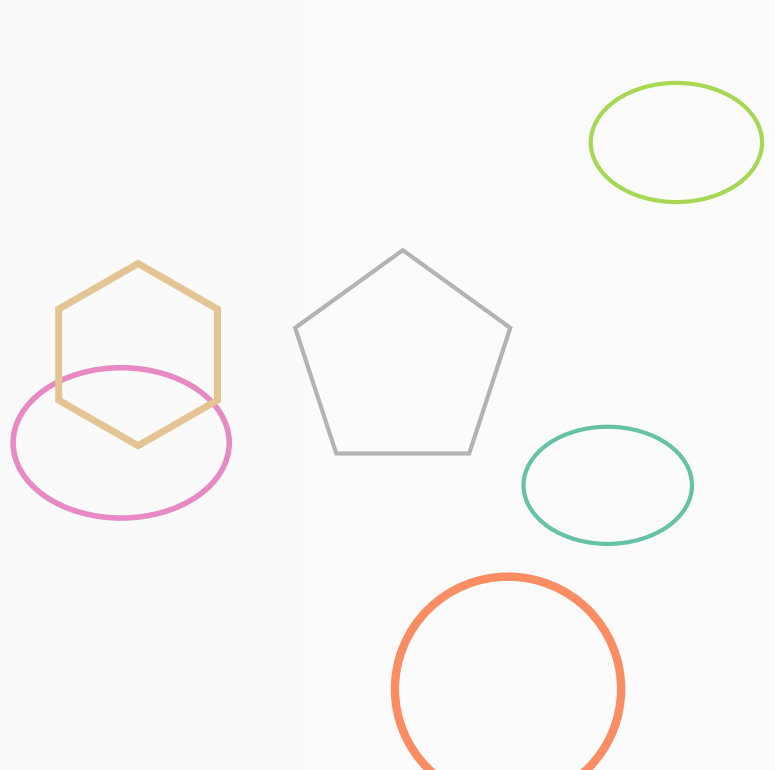[{"shape": "oval", "thickness": 1.5, "radius": 0.54, "center": [0.784, 0.37]}, {"shape": "circle", "thickness": 3, "radius": 0.73, "center": [0.656, 0.105]}, {"shape": "oval", "thickness": 2, "radius": 0.7, "center": [0.156, 0.425]}, {"shape": "oval", "thickness": 1.5, "radius": 0.55, "center": [0.873, 0.815]}, {"shape": "hexagon", "thickness": 2.5, "radius": 0.59, "center": [0.178, 0.539]}, {"shape": "pentagon", "thickness": 1.5, "radius": 0.73, "center": [0.52, 0.529]}]